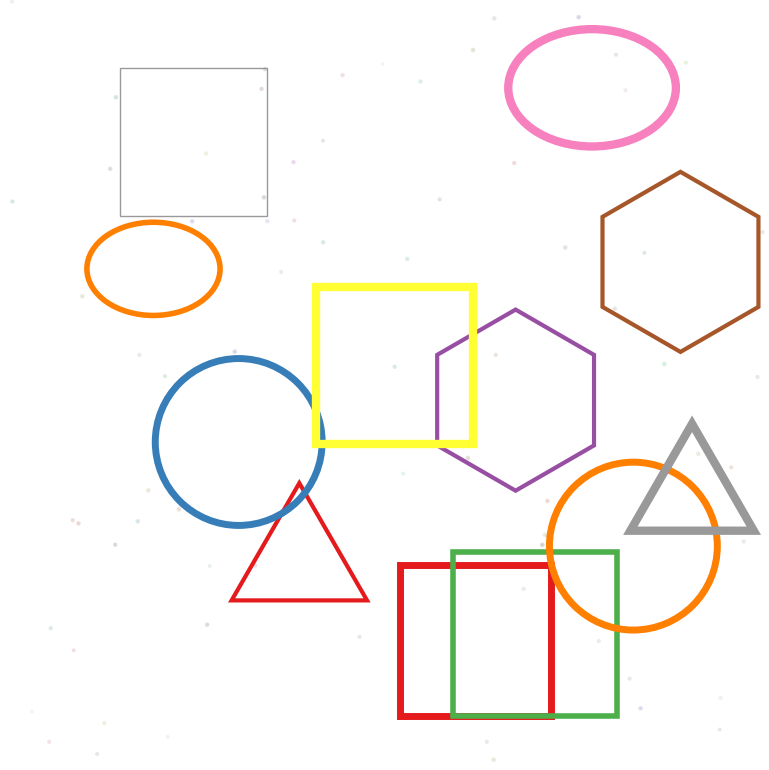[{"shape": "triangle", "thickness": 1.5, "radius": 0.51, "center": [0.389, 0.271]}, {"shape": "square", "thickness": 2.5, "radius": 0.49, "center": [0.617, 0.168]}, {"shape": "circle", "thickness": 2.5, "radius": 0.54, "center": [0.31, 0.426]}, {"shape": "square", "thickness": 2, "radius": 0.53, "center": [0.695, 0.177]}, {"shape": "hexagon", "thickness": 1.5, "radius": 0.59, "center": [0.67, 0.48]}, {"shape": "circle", "thickness": 2.5, "radius": 0.55, "center": [0.823, 0.291]}, {"shape": "oval", "thickness": 2, "radius": 0.43, "center": [0.199, 0.651]}, {"shape": "square", "thickness": 3, "radius": 0.51, "center": [0.512, 0.525]}, {"shape": "hexagon", "thickness": 1.5, "radius": 0.58, "center": [0.884, 0.66]}, {"shape": "oval", "thickness": 3, "radius": 0.54, "center": [0.769, 0.886]}, {"shape": "triangle", "thickness": 3, "radius": 0.46, "center": [0.899, 0.357]}, {"shape": "square", "thickness": 0.5, "radius": 0.48, "center": [0.251, 0.816]}]